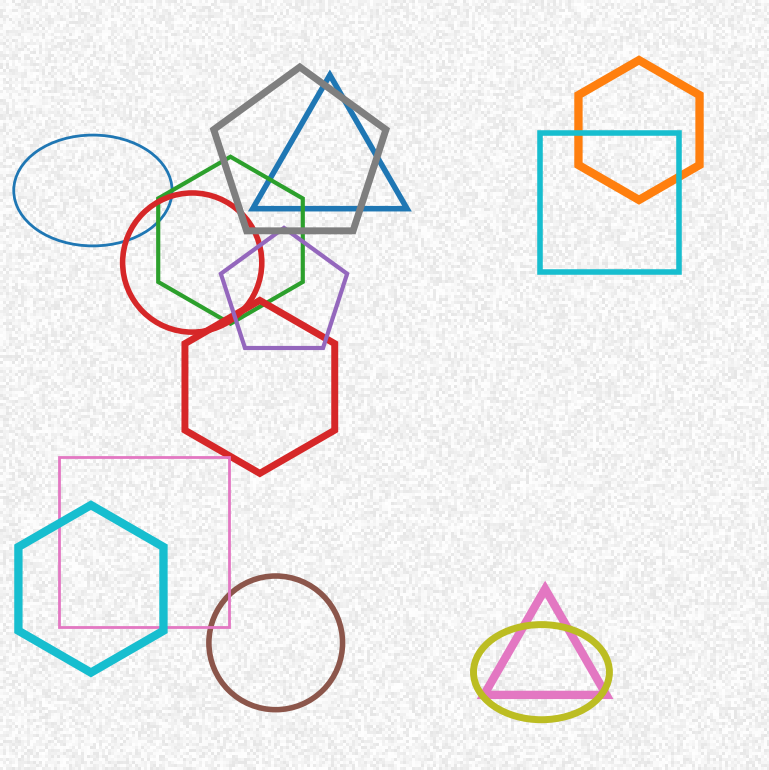[{"shape": "oval", "thickness": 1, "radius": 0.51, "center": [0.121, 0.753]}, {"shape": "triangle", "thickness": 2, "radius": 0.58, "center": [0.428, 0.787]}, {"shape": "hexagon", "thickness": 3, "radius": 0.45, "center": [0.83, 0.831]}, {"shape": "hexagon", "thickness": 1.5, "radius": 0.54, "center": [0.299, 0.688]}, {"shape": "circle", "thickness": 2, "radius": 0.45, "center": [0.25, 0.659]}, {"shape": "hexagon", "thickness": 2.5, "radius": 0.56, "center": [0.337, 0.498]}, {"shape": "pentagon", "thickness": 1.5, "radius": 0.43, "center": [0.369, 0.618]}, {"shape": "circle", "thickness": 2, "radius": 0.43, "center": [0.358, 0.165]}, {"shape": "triangle", "thickness": 3, "radius": 0.46, "center": [0.708, 0.143]}, {"shape": "square", "thickness": 1, "radius": 0.55, "center": [0.187, 0.296]}, {"shape": "pentagon", "thickness": 2.5, "radius": 0.59, "center": [0.389, 0.795]}, {"shape": "oval", "thickness": 2.5, "radius": 0.44, "center": [0.703, 0.127]}, {"shape": "hexagon", "thickness": 3, "radius": 0.54, "center": [0.118, 0.235]}, {"shape": "square", "thickness": 2, "radius": 0.45, "center": [0.792, 0.737]}]